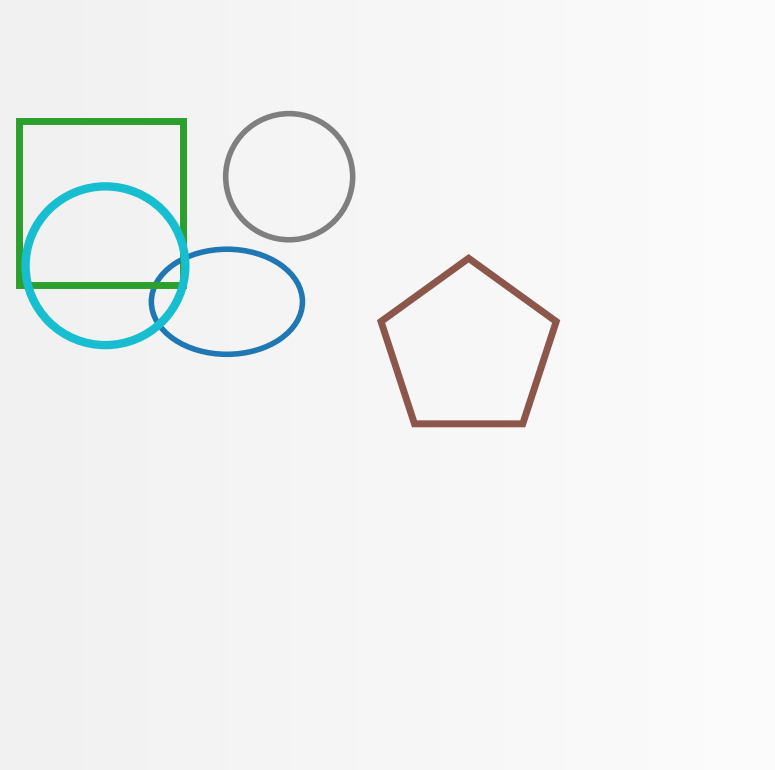[{"shape": "oval", "thickness": 2, "radius": 0.49, "center": [0.293, 0.608]}, {"shape": "square", "thickness": 2.5, "radius": 0.53, "center": [0.13, 0.737]}, {"shape": "pentagon", "thickness": 2.5, "radius": 0.59, "center": [0.605, 0.546]}, {"shape": "circle", "thickness": 2, "radius": 0.41, "center": [0.373, 0.771]}, {"shape": "circle", "thickness": 3, "radius": 0.52, "center": [0.136, 0.655]}]